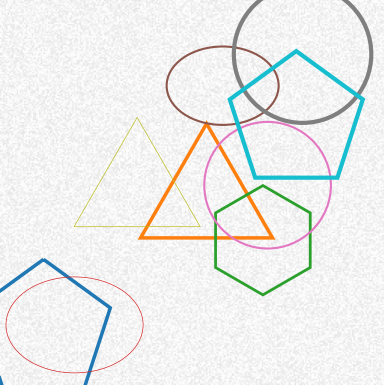[{"shape": "pentagon", "thickness": 2.5, "radius": 0.91, "center": [0.113, 0.144]}, {"shape": "triangle", "thickness": 2.5, "radius": 0.99, "center": [0.537, 0.481]}, {"shape": "hexagon", "thickness": 2, "radius": 0.71, "center": [0.683, 0.376]}, {"shape": "oval", "thickness": 0.5, "radius": 0.89, "center": [0.194, 0.156]}, {"shape": "oval", "thickness": 1.5, "radius": 0.73, "center": [0.578, 0.777]}, {"shape": "circle", "thickness": 1.5, "radius": 0.82, "center": [0.695, 0.519]}, {"shape": "circle", "thickness": 3, "radius": 0.89, "center": [0.786, 0.859]}, {"shape": "triangle", "thickness": 0.5, "radius": 0.95, "center": [0.356, 0.506]}, {"shape": "pentagon", "thickness": 3, "radius": 0.91, "center": [0.77, 0.686]}]